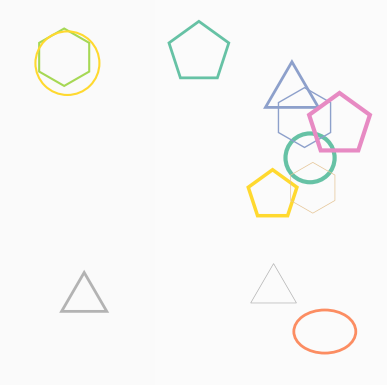[{"shape": "pentagon", "thickness": 2, "radius": 0.41, "center": [0.513, 0.863]}, {"shape": "circle", "thickness": 3, "radius": 0.32, "center": [0.8, 0.59]}, {"shape": "oval", "thickness": 2, "radius": 0.4, "center": [0.838, 0.139]}, {"shape": "hexagon", "thickness": 1, "radius": 0.39, "center": [0.786, 0.695]}, {"shape": "triangle", "thickness": 2, "radius": 0.39, "center": [0.753, 0.76]}, {"shape": "pentagon", "thickness": 3, "radius": 0.41, "center": [0.876, 0.676]}, {"shape": "hexagon", "thickness": 1.5, "radius": 0.37, "center": [0.166, 0.851]}, {"shape": "pentagon", "thickness": 2.5, "radius": 0.33, "center": [0.703, 0.493]}, {"shape": "circle", "thickness": 1.5, "radius": 0.41, "center": [0.174, 0.836]}, {"shape": "hexagon", "thickness": 0.5, "radius": 0.33, "center": [0.807, 0.512]}, {"shape": "triangle", "thickness": 2, "radius": 0.34, "center": [0.217, 0.225]}, {"shape": "triangle", "thickness": 0.5, "radius": 0.34, "center": [0.706, 0.247]}]